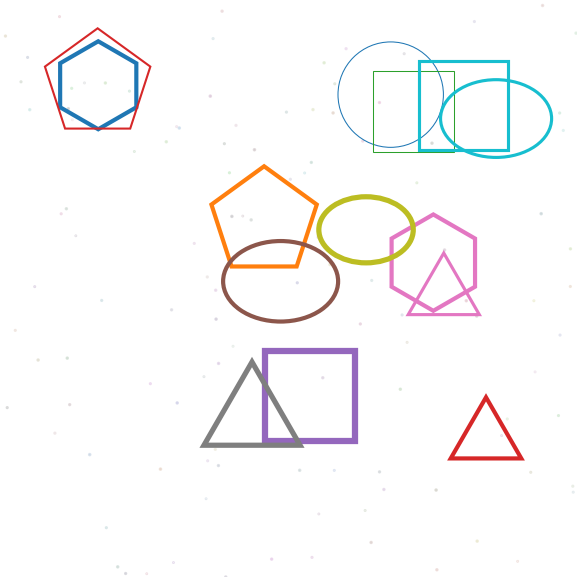[{"shape": "hexagon", "thickness": 2, "radius": 0.38, "center": [0.17, 0.851]}, {"shape": "circle", "thickness": 0.5, "radius": 0.46, "center": [0.677, 0.835]}, {"shape": "pentagon", "thickness": 2, "radius": 0.48, "center": [0.457, 0.615]}, {"shape": "square", "thickness": 0.5, "radius": 0.35, "center": [0.716, 0.806]}, {"shape": "pentagon", "thickness": 1, "radius": 0.48, "center": [0.169, 0.854]}, {"shape": "triangle", "thickness": 2, "radius": 0.35, "center": [0.842, 0.241]}, {"shape": "square", "thickness": 3, "radius": 0.39, "center": [0.536, 0.314]}, {"shape": "oval", "thickness": 2, "radius": 0.5, "center": [0.486, 0.512]}, {"shape": "hexagon", "thickness": 2, "radius": 0.42, "center": [0.75, 0.544]}, {"shape": "triangle", "thickness": 1.5, "radius": 0.36, "center": [0.768, 0.49]}, {"shape": "triangle", "thickness": 2.5, "radius": 0.48, "center": [0.436, 0.276]}, {"shape": "oval", "thickness": 2.5, "radius": 0.41, "center": [0.634, 0.601]}, {"shape": "square", "thickness": 1.5, "radius": 0.39, "center": [0.803, 0.816]}, {"shape": "oval", "thickness": 1.5, "radius": 0.48, "center": [0.859, 0.794]}]